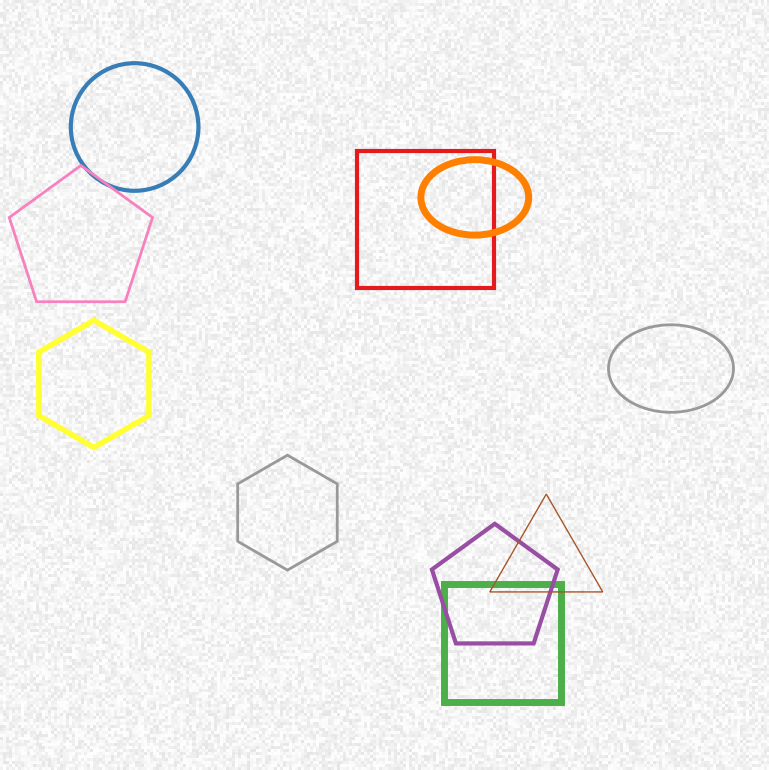[{"shape": "square", "thickness": 1.5, "radius": 0.45, "center": [0.553, 0.715]}, {"shape": "circle", "thickness": 1.5, "radius": 0.41, "center": [0.175, 0.835]}, {"shape": "square", "thickness": 2.5, "radius": 0.38, "center": [0.652, 0.165]}, {"shape": "pentagon", "thickness": 1.5, "radius": 0.43, "center": [0.643, 0.234]}, {"shape": "oval", "thickness": 2.5, "radius": 0.35, "center": [0.617, 0.744]}, {"shape": "hexagon", "thickness": 2, "radius": 0.41, "center": [0.122, 0.501]}, {"shape": "triangle", "thickness": 0.5, "radius": 0.42, "center": [0.709, 0.274]}, {"shape": "pentagon", "thickness": 1, "radius": 0.49, "center": [0.105, 0.687]}, {"shape": "hexagon", "thickness": 1, "radius": 0.37, "center": [0.373, 0.334]}, {"shape": "oval", "thickness": 1, "radius": 0.41, "center": [0.871, 0.521]}]